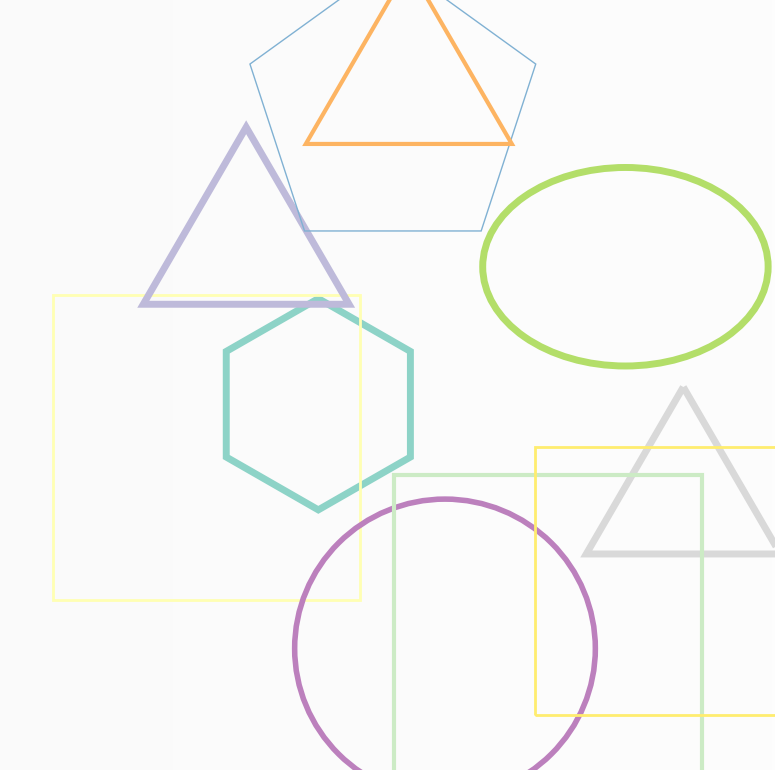[{"shape": "hexagon", "thickness": 2.5, "radius": 0.69, "center": [0.411, 0.475]}, {"shape": "square", "thickness": 1, "radius": 0.99, "center": [0.267, 0.419]}, {"shape": "triangle", "thickness": 2.5, "radius": 0.77, "center": [0.318, 0.681]}, {"shape": "pentagon", "thickness": 0.5, "radius": 0.97, "center": [0.507, 0.857]}, {"shape": "triangle", "thickness": 1.5, "radius": 0.77, "center": [0.527, 0.89]}, {"shape": "oval", "thickness": 2.5, "radius": 0.92, "center": [0.807, 0.654]}, {"shape": "triangle", "thickness": 2.5, "radius": 0.72, "center": [0.882, 0.353]}, {"shape": "circle", "thickness": 2, "radius": 0.97, "center": [0.574, 0.158]}, {"shape": "square", "thickness": 1.5, "radius": 0.99, "center": [0.707, 0.184]}, {"shape": "square", "thickness": 1, "radius": 0.87, "center": [0.865, 0.246]}]